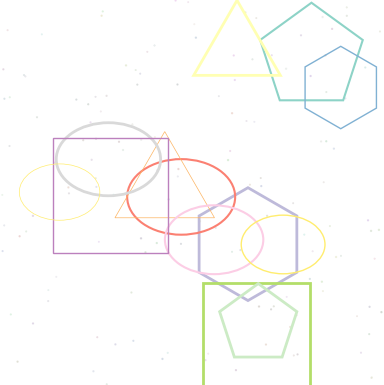[{"shape": "pentagon", "thickness": 1.5, "radius": 0.7, "center": [0.809, 0.853]}, {"shape": "triangle", "thickness": 2, "radius": 0.65, "center": [0.616, 0.869]}, {"shape": "hexagon", "thickness": 2, "radius": 0.73, "center": [0.644, 0.366]}, {"shape": "oval", "thickness": 1.5, "radius": 0.7, "center": [0.471, 0.489]}, {"shape": "hexagon", "thickness": 1, "radius": 0.53, "center": [0.885, 0.773]}, {"shape": "triangle", "thickness": 0.5, "radius": 0.75, "center": [0.428, 0.509]}, {"shape": "square", "thickness": 2, "radius": 0.69, "center": [0.666, 0.127]}, {"shape": "oval", "thickness": 1.5, "radius": 0.64, "center": [0.556, 0.377]}, {"shape": "oval", "thickness": 2, "radius": 0.68, "center": [0.282, 0.586]}, {"shape": "square", "thickness": 1, "radius": 0.75, "center": [0.287, 0.493]}, {"shape": "pentagon", "thickness": 2, "radius": 0.53, "center": [0.671, 0.158]}, {"shape": "oval", "thickness": 0.5, "radius": 0.52, "center": [0.155, 0.501]}, {"shape": "oval", "thickness": 1, "radius": 0.54, "center": [0.735, 0.365]}]